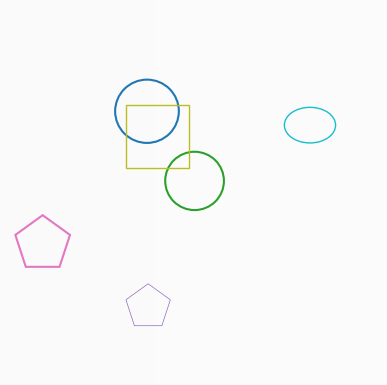[{"shape": "circle", "thickness": 1.5, "radius": 0.41, "center": [0.379, 0.711]}, {"shape": "circle", "thickness": 1.5, "radius": 0.38, "center": [0.502, 0.53]}, {"shape": "pentagon", "thickness": 0.5, "radius": 0.3, "center": [0.382, 0.203]}, {"shape": "pentagon", "thickness": 1.5, "radius": 0.37, "center": [0.11, 0.367]}, {"shape": "square", "thickness": 1, "radius": 0.41, "center": [0.406, 0.645]}, {"shape": "oval", "thickness": 1, "radius": 0.33, "center": [0.8, 0.675]}]